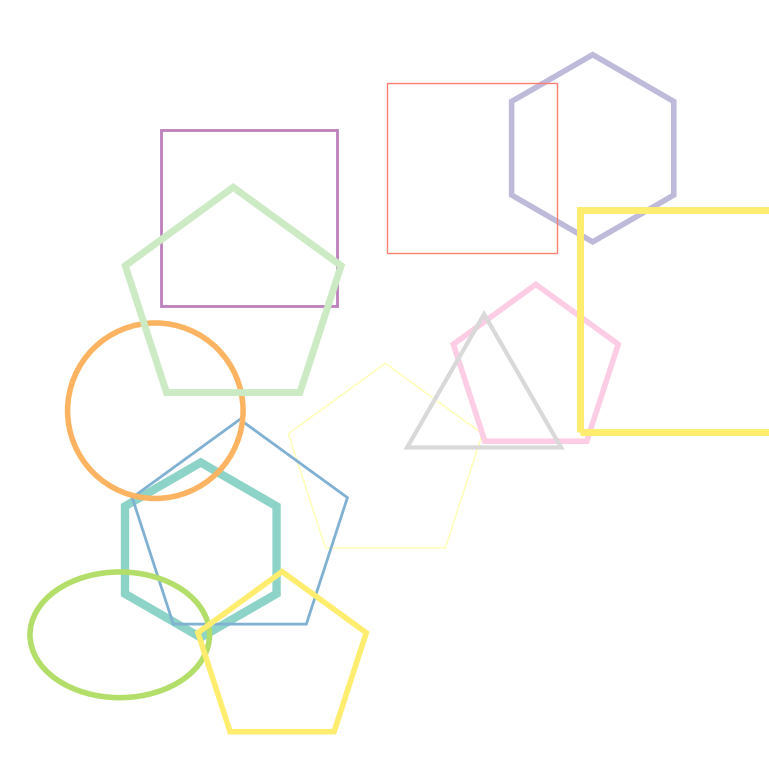[{"shape": "hexagon", "thickness": 3, "radius": 0.57, "center": [0.261, 0.286]}, {"shape": "pentagon", "thickness": 0.5, "radius": 0.66, "center": [0.501, 0.396]}, {"shape": "hexagon", "thickness": 2, "radius": 0.61, "center": [0.77, 0.807]}, {"shape": "square", "thickness": 0.5, "radius": 0.55, "center": [0.613, 0.782]}, {"shape": "pentagon", "thickness": 1, "radius": 0.73, "center": [0.311, 0.308]}, {"shape": "circle", "thickness": 2, "radius": 0.57, "center": [0.202, 0.467]}, {"shape": "oval", "thickness": 2, "radius": 0.58, "center": [0.156, 0.176]}, {"shape": "pentagon", "thickness": 2, "radius": 0.56, "center": [0.696, 0.518]}, {"shape": "triangle", "thickness": 1.5, "radius": 0.58, "center": [0.629, 0.477]}, {"shape": "square", "thickness": 1, "radius": 0.57, "center": [0.324, 0.717]}, {"shape": "pentagon", "thickness": 2.5, "radius": 0.74, "center": [0.303, 0.609]}, {"shape": "square", "thickness": 2.5, "radius": 0.72, "center": [0.897, 0.583]}, {"shape": "pentagon", "thickness": 2, "radius": 0.57, "center": [0.366, 0.143]}]